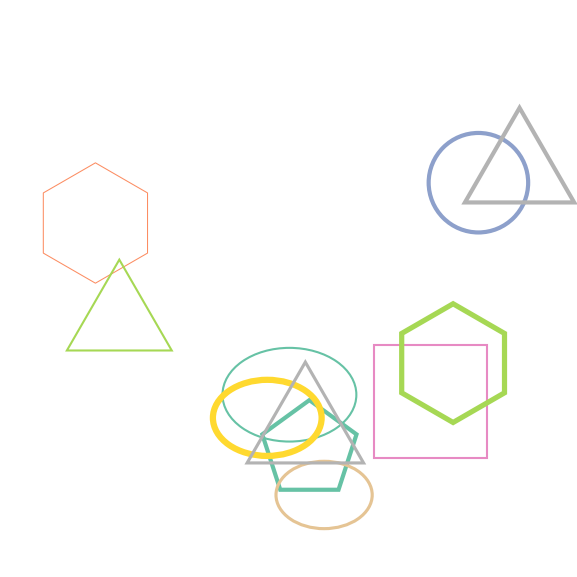[{"shape": "oval", "thickness": 1, "radius": 0.58, "center": [0.501, 0.316]}, {"shape": "pentagon", "thickness": 2, "radius": 0.43, "center": [0.536, 0.22]}, {"shape": "hexagon", "thickness": 0.5, "radius": 0.52, "center": [0.165, 0.613]}, {"shape": "circle", "thickness": 2, "radius": 0.43, "center": [0.828, 0.683]}, {"shape": "square", "thickness": 1, "radius": 0.49, "center": [0.745, 0.304]}, {"shape": "triangle", "thickness": 1, "radius": 0.52, "center": [0.207, 0.445]}, {"shape": "hexagon", "thickness": 2.5, "radius": 0.51, "center": [0.785, 0.37]}, {"shape": "oval", "thickness": 3, "radius": 0.47, "center": [0.463, 0.276]}, {"shape": "oval", "thickness": 1.5, "radius": 0.42, "center": [0.561, 0.142]}, {"shape": "triangle", "thickness": 2, "radius": 0.55, "center": [0.9, 0.703]}, {"shape": "triangle", "thickness": 1.5, "radius": 0.58, "center": [0.529, 0.256]}]